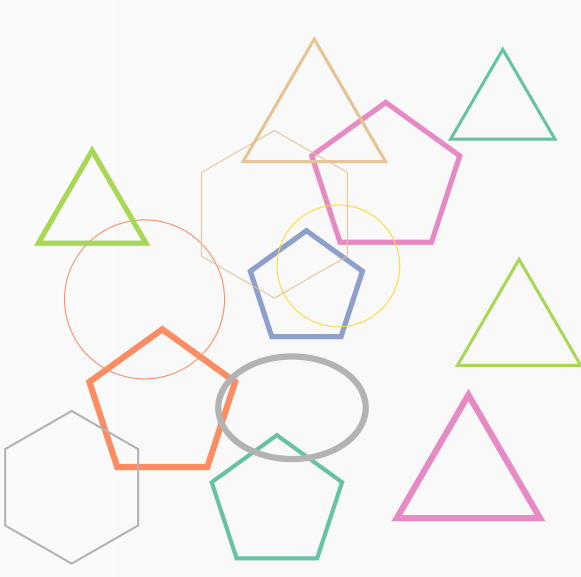[{"shape": "triangle", "thickness": 1.5, "radius": 0.52, "center": [0.865, 0.81]}, {"shape": "pentagon", "thickness": 2, "radius": 0.59, "center": [0.476, 0.128]}, {"shape": "pentagon", "thickness": 3, "radius": 0.66, "center": [0.279, 0.297]}, {"shape": "circle", "thickness": 0.5, "radius": 0.69, "center": [0.249, 0.481]}, {"shape": "pentagon", "thickness": 2.5, "radius": 0.51, "center": [0.527, 0.498]}, {"shape": "pentagon", "thickness": 2.5, "radius": 0.67, "center": [0.664, 0.688]}, {"shape": "triangle", "thickness": 3, "radius": 0.71, "center": [0.806, 0.173]}, {"shape": "triangle", "thickness": 1.5, "radius": 0.61, "center": [0.893, 0.428]}, {"shape": "triangle", "thickness": 2.5, "radius": 0.53, "center": [0.159, 0.631]}, {"shape": "circle", "thickness": 0.5, "radius": 0.53, "center": [0.582, 0.539]}, {"shape": "triangle", "thickness": 1.5, "radius": 0.71, "center": [0.541, 0.79]}, {"shape": "hexagon", "thickness": 0.5, "radius": 0.72, "center": [0.472, 0.628]}, {"shape": "oval", "thickness": 3, "radius": 0.63, "center": [0.502, 0.293]}, {"shape": "hexagon", "thickness": 1, "radius": 0.66, "center": [0.123, 0.155]}]